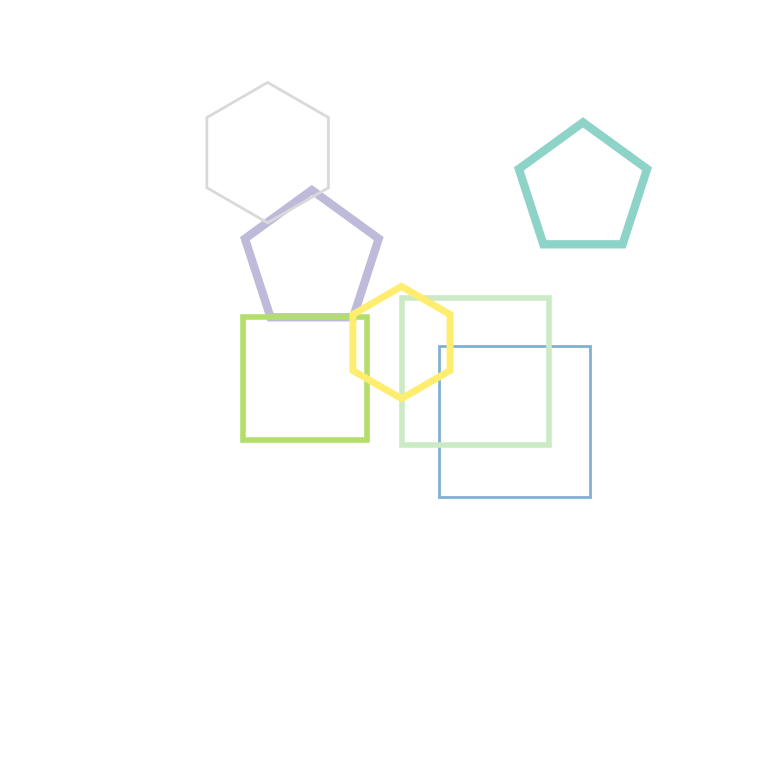[{"shape": "pentagon", "thickness": 3, "radius": 0.44, "center": [0.757, 0.754]}, {"shape": "pentagon", "thickness": 3, "radius": 0.46, "center": [0.405, 0.662]}, {"shape": "square", "thickness": 1, "radius": 0.49, "center": [0.669, 0.453]}, {"shape": "square", "thickness": 2, "radius": 0.4, "center": [0.396, 0.508]}, {"shape": "hexagon", "thickness": 1, "radius": 0.46, "center": [0.348, 0.802]}, {"shape": "square", "thickness": 2, "radius": 0.48, "center": [0.618, 0.518]}, {"shape": "hexagon", "thickness": 2.5, "radius": 0.36, "center": [0.521, 0.555]}]